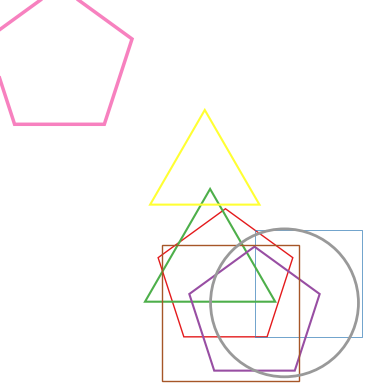[{"shape": "pentagon", "thickness": 1, "radius": 0.92, "center": [0.586, 0.274]}, {"shape": "square", "thickness": 0.5, "radius": 0.69, "center": [0.801, 0.265]}, {"shape": "triangle", "thickness": 1.5, "radius": 0.98, "center": [0.546, 0.314]}, {"shape": "pentagon", "thickness": 1.5, "radius": 0.89, "center": [0.661, 0.181]}, {"shape": "triangle", "thickness": 1.5, "radius": 0.82, "center": [0.532, 0.55]}, {"shape": "square", "thickness": 1, "radius": 0.89, "center": [0.599, 0.187]}, {"shape": "pentagon", "thickness": 2.5, "radius": 0.99, "center": [0.154, 0.838]}, {"shape": "circle", "thickness": 2, "radius": 0.96, "center": [0.739, 0.213]}]